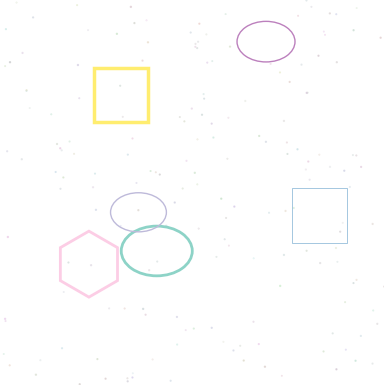[{"shape": "oval", "thickness": 2, "radius": 0.46, "center": [0.407, 0.348]}, {"shape": "oval", "thickness": 1, "radius": 0.36, "center": [0.36, 0.449]}, {"shape": "square", "thickness": 0.5, "radius": 0.36, "center": [0.83, 0.44]}, {"shape": "hexagon", "thickness": 2, "radius": 0.43, "center": [0.231, 0.314]}, {"shape": "oval", "thickness": 1, "radius": 0.38, "center": [0.691, 0.892]}, {"shape": "square", "thickness": 2.5, "radius": 0.35, "center": [0.314, 0.754]}]